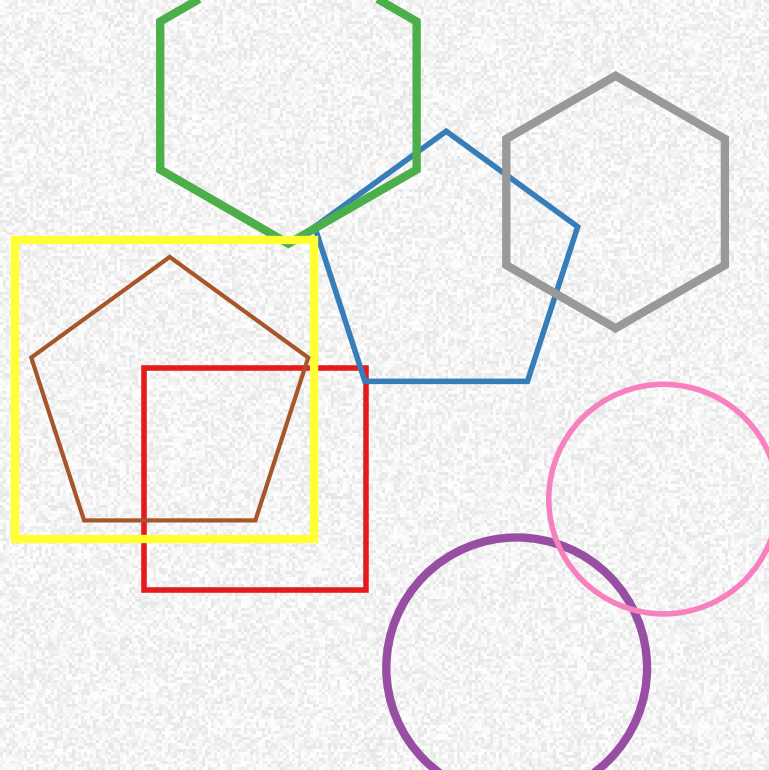[{"shape": "square", "thickness": 2, "radius": 0.72, "center": [0.331, 0.378]}, {"shape": "pentagon", "thickness": 2, "radius": 0.9, "center": [0.579, 0.65]}, {"shape": "hexagon", "thickness": 3, "radius": 0.96, "center": [0.375, 0.876]}, {"shape": "circle", "thickness": 3, "radius": 0.85, "center": [0.671, 0.133]}, {"shape": "square", "thickness": 3, "radius": 0.97, "center": [0.214, 0.494]}, {"shape": "pentagon", "thickness": 1.5, "radius": 0.95, "center": [0.22, 0.477]}, {"shape": "circle", "thickness": 2, "radius": 0.75, "center": [0.862, 0.352]}, {"shape": "hexagon", "thickness": 3, "radius": 0.82, "center": [0.799, 0.738]}]